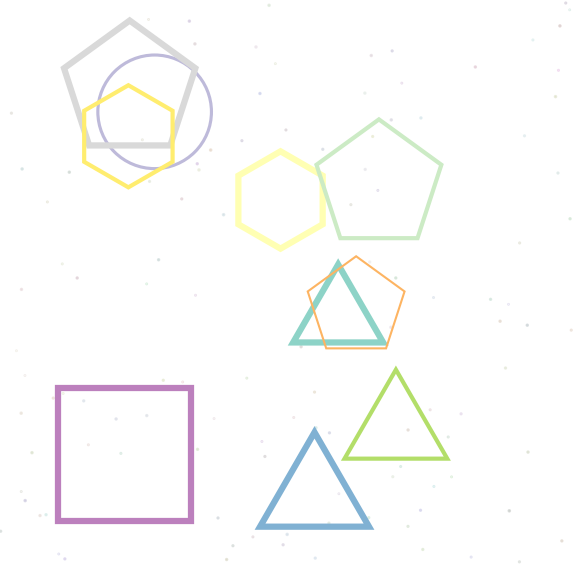[{"shape": "triangle", "thickness": 3, "radius": 0.45, "center": [0.586, 0.451]}, {"shape": "hexagon", "thickness": 3, "radius": 0.42, "center": [0.486, 0.653]}, {"shape": "circle", "thickness": 1.5, "radius": 0.49, "center": [0.268, 0.806]}, {"shape": "triangle", "thickness": 3, "radius": 0.54, "center": [0.545, 0.142]}, {"shape": "pentagon", "thickness": 1, "radius": 0.44, "center": [0.617, 0.467]}, {"shape": "triangle", "thickness": 2, "radius": 0.51, "center": [0.686, 0.256]}, {"shape": "pentagon", "thickness": 3, "radius": 0.6, "center": [0.225, 0.844]}, {"shape": "square", "thickness": 3, "radius": 0.58, "center": [0.215, 0.212]}, {"shape": "pentagon", "thickness": 2, "radius": 0.57, "center": [0.656, 0.679]}, {"shape": "hexagon", "thickness": 2, "radius": 0.44, "center": [0.222, 0.763]}]